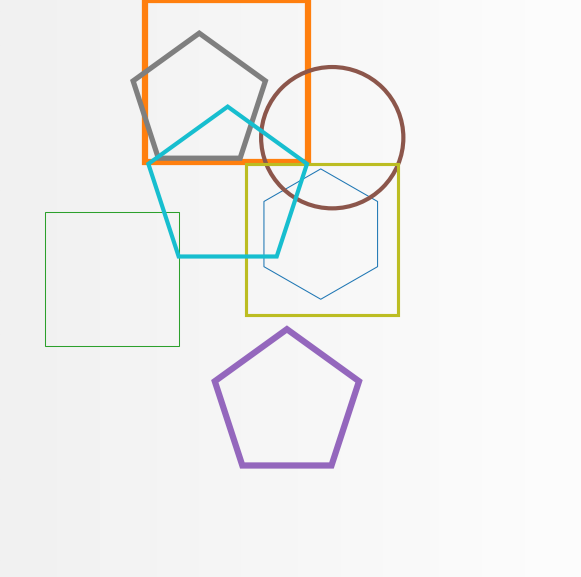[{"shape": "hexagon", "thickness": 0.5, "radius": 0.56, "center": [0.552, 0.594]}, {"shape": "square", "thickness": 3, "radius": 0.7, "center": [0.39, 0.859]}, {"shape": "square", "thickness": 0.5, "radius": 0.58, "center": [0.193, 0.517]}, {"shape": "pentagon", "thickness": 3, "radius": 0.65, "center": [0.494, 0.299]}, {"shape": "circle", "thickness": 2, "radius": 0.61, "center": [0.572, 0.761]}, {"shape": "pentagon", "thickness": 2.5, "radius": 0.6, "center": [0.343, 0.822]}, {"shape": "square", "thickness": 1.5, "radius": 0.65, "center": [0.553, 0.584]}, {"shape": "pentagon", "thickness": 2, "radius": 0.72, "center": [0.392, 0.671]}]